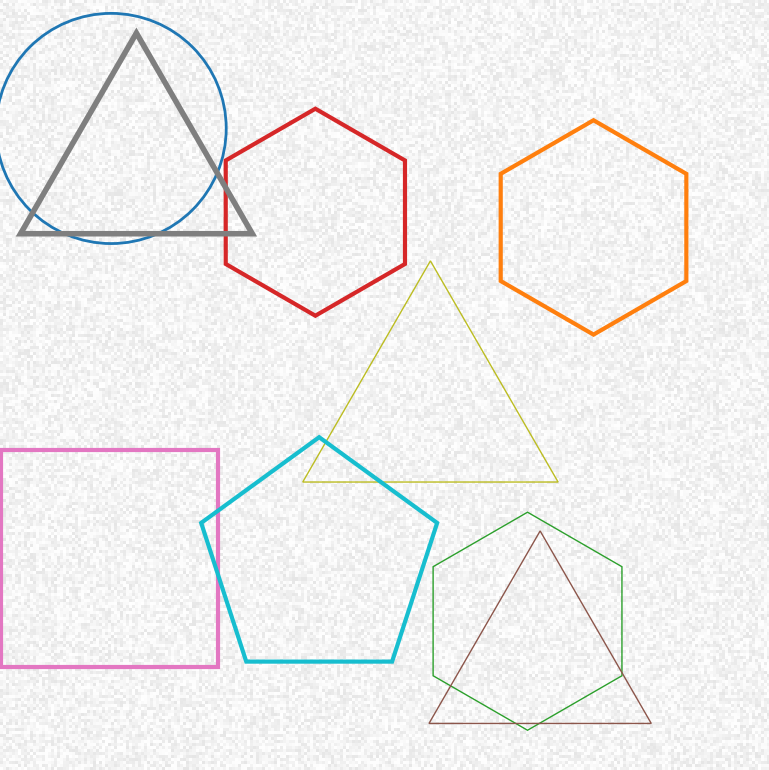[{"shape": "circle", "thickness": 1, "radius": 0.75, "center": [0.144, 0.833]}, {"shape": "hexagon", "thickness": 1.5, "radius": 0.7, "center": [0.771, 0.705]}, {"shape": "hexagon", "thickness": 0.5, "radius": 0.71, "center": [0.685, 0.193]}, {"shape": "hexagon", "thickness": 1.5, "radius": 0.67, "center": [0.41, 0.724]}, {"shape": "triangle", "thickness": 0.5, "radius": 0.83, "center": [0.701, 0.144]}, {"shape": "square", "thickness": 1.5, "radius": 0.7, "center": [0.143, 0.275]}, {"shape": "triangle", "thickness": 2, "radius": 0.87, "center": [0.177, 0.783]}, {"shape": "triangle", "thickness": 0.5, "radius": 0.96, "center": [0.559, 0.47]}, {"shape": "pentagon", "thickness": 1.5, "radius": 0.81, "center": [0.415, 0.271]}]